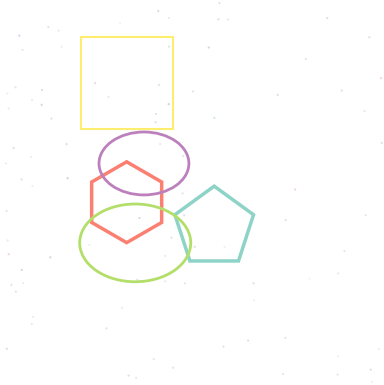[{"shape": "pentagon", "thickness": 2.5, "radius": 0.54, "center": [0.556, 0.409]}, {"shape": "hexagon", "thickness": 2.5, "radius": 0.52, "center": [0.329, 0.475]}, {"shape": "oval", "thickness": 2, "radius": 0.72, "center": [0.351, 0.369]}, {"shape": "oval", "thickness": 2, "radius": 0.58, "center": [0.374, 0.575]}, {"shape": "square", "thickness": 1.5, "radius": 0.59, "center": [0.33, 0.785]}]